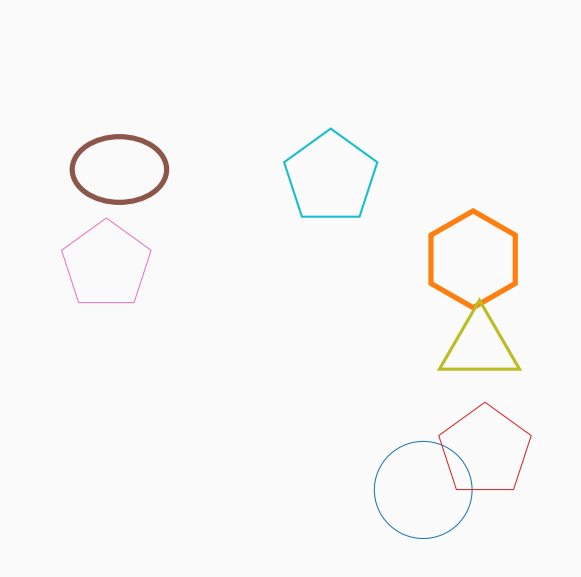[{"shape": "circle", "thickness": 0.5, "radius": 0.42, "center": [0.728, 0.151]}, {"shape": "hexagon", "thickness": 2.5, "radius": 0.42, "center": [0.814, 0.55]}, {"shape": "pentagon", "thickness": 0.5, "radius": 0.42, "center": [0.834, 0.219]}, {"shape": "oval", "thickness": 2.5, "radius": 0.41, "center": [0.205, 0.706]}, {"shape": "pentagon", "thickness": 0.5, "radius": 0.41, "center": [0.183, 0.541]}, {"shape": "triangle", "thickness": 1.5, "radius": 0.4, "center": [0.825, 0.4]}, {"shape": "pentagon", "thickness": 1, "radius": 0.42, "center": [0.569, 0.692]}]